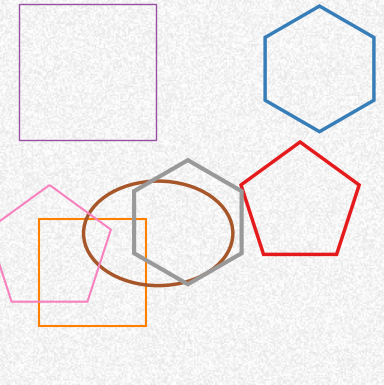[{"shape": "pentagon", "thickness": 2.5, "radius": 0.81, "center": [0.779, 0.47]}, {"shape": "hexagon", "thickness": 2.5, "radius": 0.82, "center": [0.83, 0.821]}, {"shape": "square", "thickness": 1, "radius": 0.89, "center": [0.227, 0.813]}, {"shape": "square", "thickness": 1.5, "radius": 0.69, "center": [0.24, 0.293]}, {"shape": "oval", "thickness": 2.5, "radius": 0.97, "center": [0.411, 0.394]}, {"shape": "pentagon", "thickness": 1.5, "radius": 0.84, "center": [0.129, 0.352]}, {"shape": "hexagon", "thickness": 3, "radius": 0.81, "center": [0.488, 0.423]}]